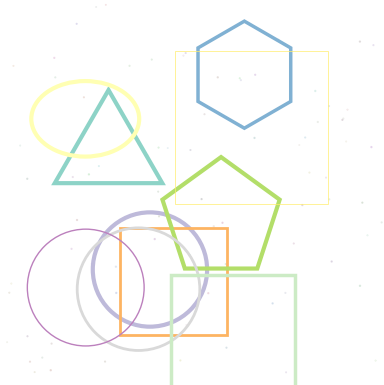[{"shape": "triangle", "thickness": 3, "radius": 0.81, "center": [0.282, 0.605]}, {"shape": "oval", "thickness": 3, "radius": 0.7, "center": [0.221, 0.691]}, {"shape": "circle", "thickness": 3, "radius": 0.74, "center": [0.389, 0.3]}, {"shape": "hexagon", "thickness": 2.5, "radius": 0.7, "center": [0.635, 0.806]}, {"shape": "square", "thickness": 2, "radius": 0.7, "center": [0.451, 0.269]}, {"shape": "pentagon", "thickness": 3, "radius": 0.8, "center": [0.574, 0.432]}, {"shape": "circle", "thickness": 2, "radius": 0.8, "center": [0.36, 0.249]}, {"shape": "circle", "thickness": 1, "radius": 0.76, "center": [0.223, 0.253]}, {"shape": "square", "thickness": 2.5, "radius": 0.81, "center": [0.605, 0.123]}, {"shape": "square", "thickness": 0.5, "radius": 0.99, "center": [0.652, 0.67]}]